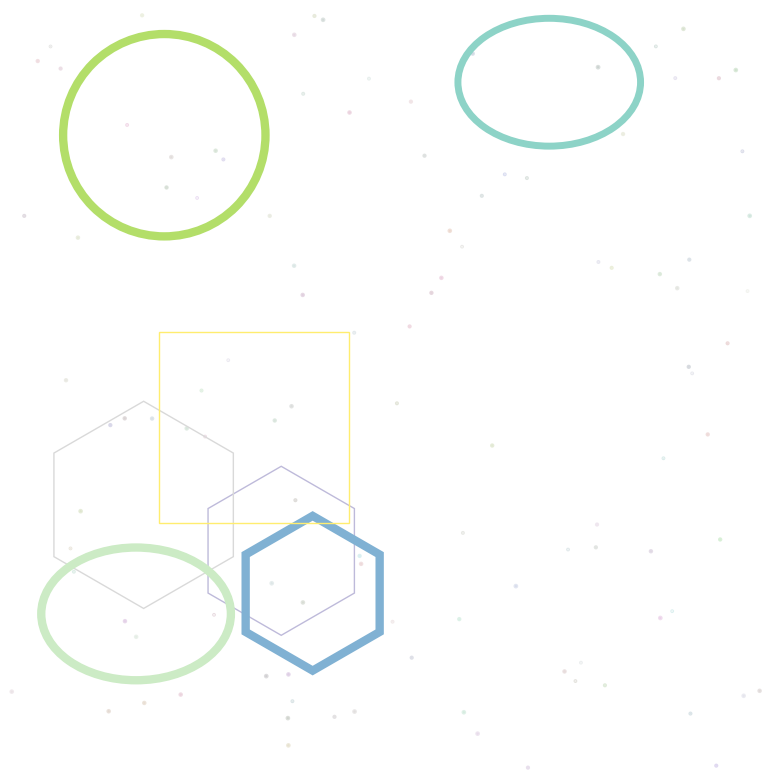[{"shape": "oval", "thickness": 2.5, "radius": 0.59, "center": [0.713, 0.893]}, {"shape": "hexagon", "thickness": 0.5, "radius": 0.55, "center": [0.365, 0.285]}, {"shape": "hexagon", "thickness": 3, "radius": 0.5, "center": [0.406, 0.23]}, {"shape": "circle", "thickness": 3, "radius": 0.66, "center": [0.213, 0.824]}, {"shape": "hexagon", "thickness": 0.5, "radius": 0.67, "center": [0.187, 0.344]}, {"shape": "oval", "thickness": 3, "radius": 0.62, "center": [0.177, 0.203]}, {"shape": "square", "thickness": 0.5, "radius": 0.62, "center": [0.33, 0.445]}]